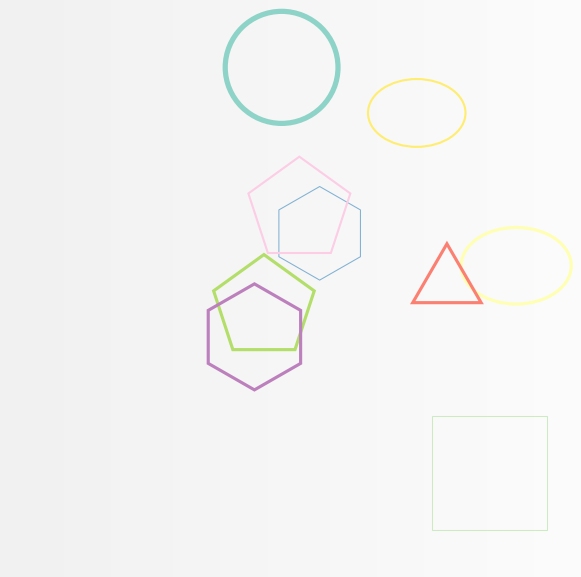[{"shape": "circle", "thickness": 2.5, "radius": 0.49, "center": [0.485, 0.882]}, {"shape": "oval", "thickness": 1.5, "radius": 0.47, "center": [0.888, 0.539]}, {"shape": "triangle", "thickness": 1.5, "radius": 0.34, "center": [0.769, 0.509]}, {"shape": "hexagon", "thickness": 0.5, "radius": 0.41, "center": [0.55, 0.595]}, {"shape": "pentagon", "thickness": 1.5, "radius": 0.45, "center": [0.454, 0.467]}, {"shape": "pentagon", "thickness": 1, "radius": 0.46, "center": [0.515, 0.636]}, {"shape": "hexagon", "thickness": 1.5, "radius": 0.46, "center": [0.438, 0.416]}, {"shape": "square", "thickness": 0.5, "radius": 0.49, "center": [0.842, 0.18]}, {"shape": "oval", "thickness": 1, "radius": 0.42, "center": [0.717, 0.804]}]